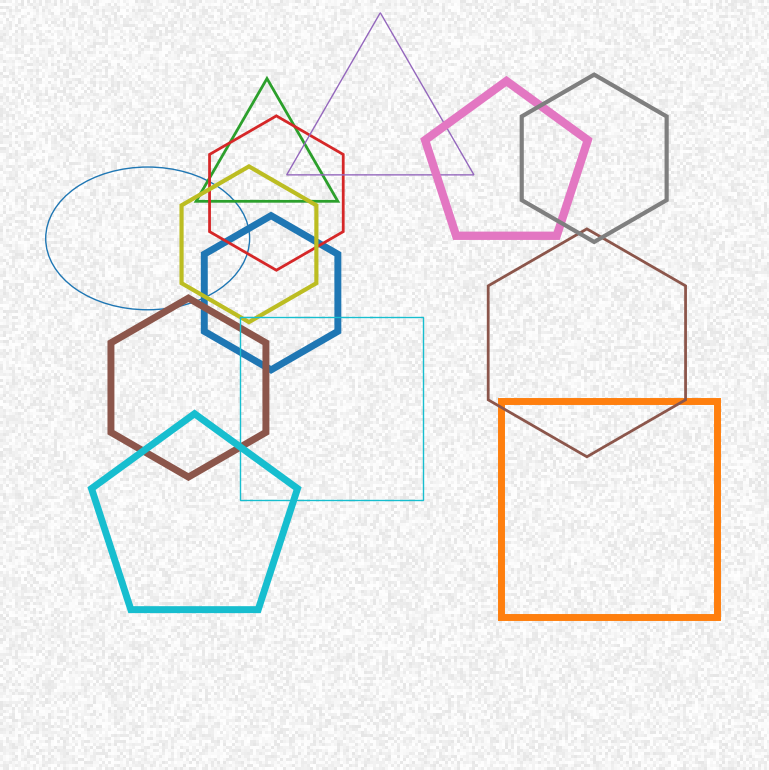[{"shape": "oval", "thickness": 0.5, "radius": 0.66, "center": [0.192, 0.69]}, {"shape": "hexagon", "thickness": 2.5, "radius": 0.5, "center": [0.352, 0.62]}, {"shape": "square", "thickness": 2.5, "radius": 0.7, "center": [0.791, 0.339]}, {"shape": "triangle", "thickness": 1, "radius": 0.53, "center": [0.347, 0.792]}, {"shape": "hexagon", "thickness": 1, "radius": 0.5, "center": [0.359, 0.749]}, {"shape": "triangle", "thickness": 0.5, "radius": 0.7, "center": [0.494, 0.843]}, {"shape": "hexagon", "thickness": 1, "radius": 0.74, "center": [0.762, 0.555]}, {"shape": "hexagon", "thickness": 2.5, "radius": 0.58, "center": [0.245, 0.497]}, {"shape": "pentagon", "thickness": 3, "radius": 0.56, "center": [0.658, 0.784]}, {"shape": "hexagon", "thickness": 1.5, "radius": 0.54, "center": [0.772, 0.794]}, {"shape": "hexagon", "thickness": 1.5, "radius": 0.51, "center": [0.323, 0.683]}, {"shape": "pentagon", "thickness": 2.5, "radius": 0.7, "center": [0.253, 0.322]}, {"shape": "square", "thickness": 0.5, "radius": 0.59, "center": [0.431, 0.47]}]